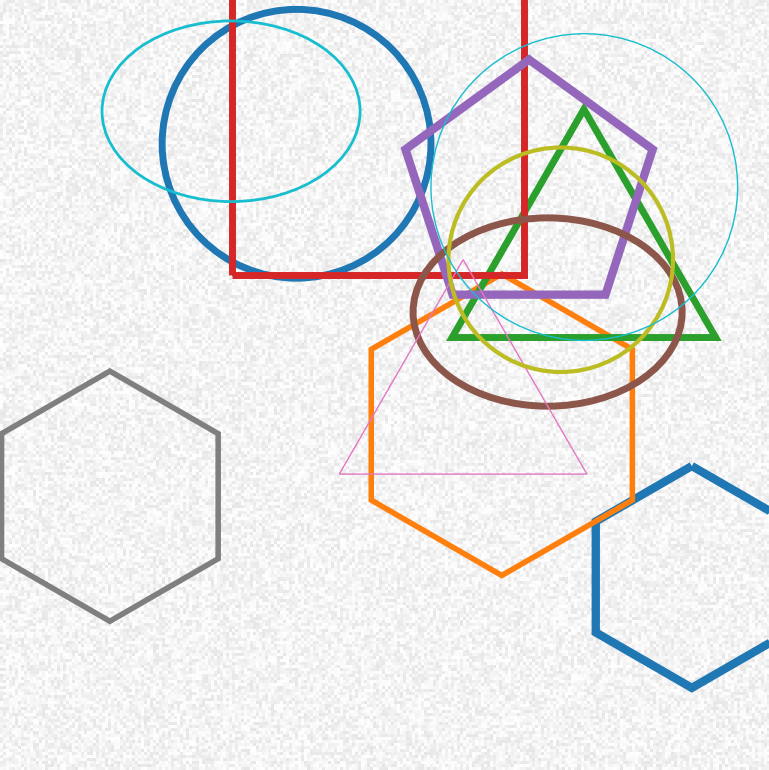[{"shape": "hexagon", "thickness": 3, "radius": 0.72, "center": [0.898, 0.251]}, {"shape": "circle", "thickness": 2.5, "radius": 0.87, "center": [0.385, 0.813]}, {"shape": "hexagon", "thickness": 2, "radius": 0.98, "center": [0.652, 0.448]}, {"shape": "triangle", "thickness": 2.5, "radius": 0.99, "center": [0.758, 0.66]}, {"shape": "square", "thickness": 2.5, "radius": 0.95, "center": [0.491, 0.833]}, {"shape": "pentagon", "thickness": 3, "radius": 0.84, "center": [0.687, 0.754]}, {"shape": "oval", "thickness": 2.5, "radius": 0.87, "center": [0.711, 0.595]}, {"shape": "triangle", "thickness": 0.5, "radius": 0.93, "center": [0.601, 0.477]}, {"shape": "hexagon", "thickness": 2, "radius": 0.81, "center": [0.143, 0.356]}, {"shape": "circle", "thickness": 1.5, "radius": 0.73, "center": [0.728, 0.663]}, {"shape": "circle", "thickness": 0.5, "radius": 1.0, "center": [0.759, 0.757]}, {"shape": "oval", "thickness": 1, "radius": 0.84, "center": [0.3, 0.856]}]